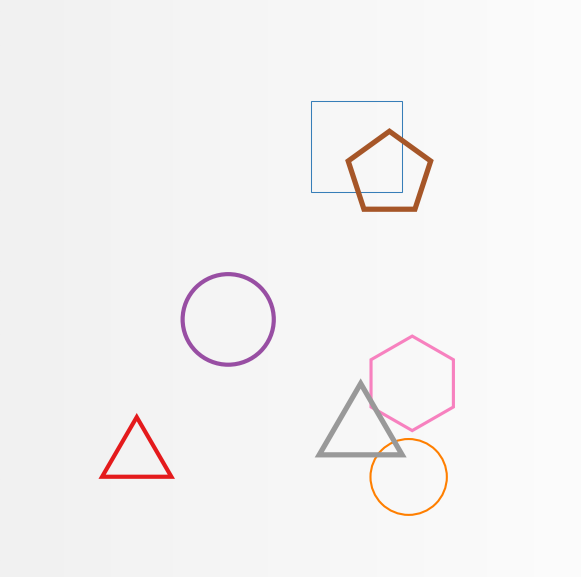[{"shape": "triangle", "thickness": 2, "radius": 0.34, "center": [0.235, 0.208]}, {"shape": "square", "thickness": 0.5, "radius": 0.39, "center": [0.614, 0.745]}, {"shape": "circle", "thickness": 2, "radius": 0.39, "center": [0.393, 0.446]}, {"shape": "circle", "thickness": 1, "radius": 0.33, "center": [0.703, 0.173]}, {"shape": "pentagon", "thickness": 2.5, "radius": 0.37, "center": [0.67, 0.697]}, {"shape": "hexagon", "thickness": 1.5, "radius": 0.41, "center": [0.709, 0.335]}, {"shape": "triangle", "thickness": 2.5, "radius": 0.41, "center": [0.621, 0.253]}]